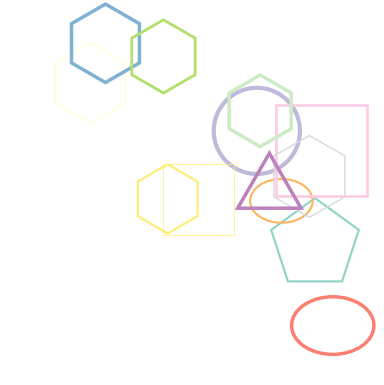[{"shape": "pentagon", "thickness": 1.5, "radius": 0.6, "center": [0.818, 0.366]}, {"shape": "hexagon", "thickness": 0.5, "radius": 0.52, "center": [0.236, 0.784]}, {"shape": "circle", "thickness": 3, "radius": 0.56, "center": [0.667, 0.66]}, {"shape": "oval", "thickness": 2.5, "radius": 0.53, "center": [0.864, 0.154]}, {"shape": "hexagon", "thickness": 2.5, "radius": 0.51, "center": [0.274, 0.888]}, {"shape": "oval", "thickness": 1.5, "radius": 0.41, "center": [0.731, 0.478]}, {"shape": "hexagon", "thickness": 2, "radius": 0.48, "center": [0.425, 0.853]}, {"shape": "square", "thickness": 2, "radius": 0.59, "center": [0.836, 0.609]}, {"shape": "hexagon", "thickness": 1, "radius": 0.53, "center": [0.804, 0.542]}, {"shape": "triangle", "thickness": 2.5, "radius": 0.48, "center": [0.7, 0.507]}, {"shape": "hexagon", "thickness": 2.5, "radius": 0.47, "center": [0.676, 0.712]}, {"shape": "hexagon", "thickness": 1.5, "radius": 0.45, "center": [0.436, 0.483]}, {"shape": "square", "thickness": 0.5, "radius": 0.46, "center": [0.515, 0.482]}]